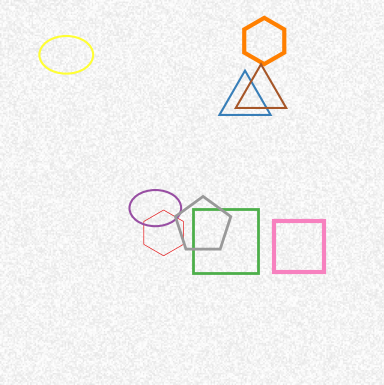[{"shape": "hexagon", "thickness": 0.5, "radius": 0.3, "center": [0.425, 0.395]}, {"shape": "triangle", "thickness": 1.5, "radius": 0.38, "center": [0.636, 0.74]}, {"shape": "square", "thickness": 2, "radius": 0.42, "center": [0.585, 0.374]}, {"shape": "oval", "thickness": 1.5, "radius": 0.34, "center": [0.403, 0.459]}, {"shape": "hexagon", "thickness": 3, "radius": 0.3, "center": [0.686, 0.894]}, {"shape": "oval", "thickness": 1.5, "radius": 0.35, "center": [0.172, 0.858]}, {"shape": "triangle", "thickness": 1.5, "radius": 0.38, "center": [0.678, 0.757]}, {"shape": "square", "thickness": 3, "radius": 0.33, "center": [0.777, 0.36]}, {"shape": "pentagon", "thickness": 2, "radius": 0.38, "center": [0.527, 0.414]}]